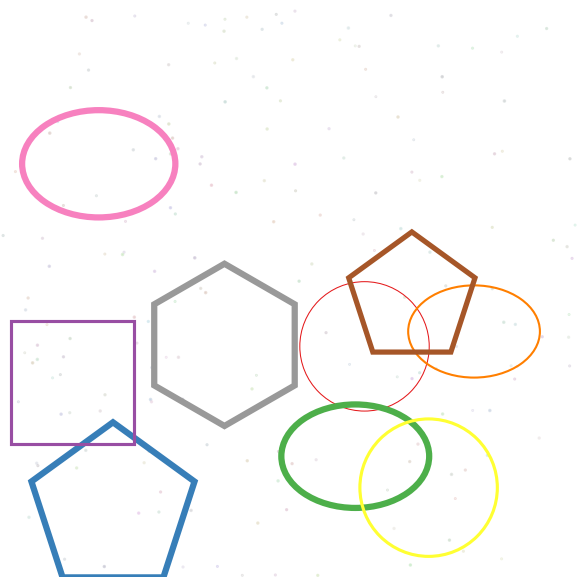[{"shape": "circle", "thickness": 0.5, "radius": 0.56, "center": [0.631, 0.399]}, {"shape": "pentagon", "thickness": 3, "radius": 0.74, "center": [0.196, 0.119]}, {"shape": "oval", "thickness": 3, "radius": 0.64, "center": [0.615, 0.209]}, {"shape": "square", "thickness": 1.5, "radius": 0.53, "center": [0.126, 0.337]}, {"shape": "oval", "thickness": 1, "radius": 0.57, "center": [0.821, 0.425]}, {"shape": "circle", "thickness": 1.5, "radius": 0.6, "center": [0.742, 0.155]}, {"shape": "pentagon", "thickness": 2.5, "radius": 0.57, "center": [0.713, 0.483]}, {"shape": "oval", "thickness": 3, "radius": 0.66, "center": [0.171, 0.716]}, {"shape": "hexagon", "thickness": 3, "radius": 0.7, "center": [0.389, 0.402]}]